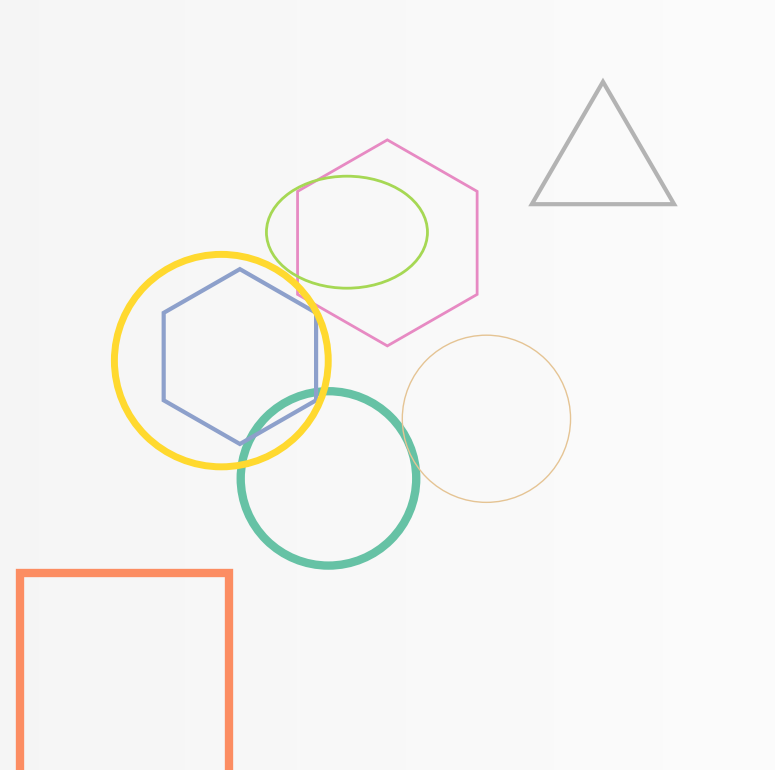[{"shape": "circle", "thickness": 3, "radius": 0.57, "center": [0.424, 0.379]}, {"shape": "square", "thickness": 3, "radius": 0.68, "center": [0.16, 0.12]}, {"shape": "hexagon", "thickness": 1.5, "radius": 0.57, "center": [0.31, 0.537]}, {"shape": "hexagon", "thickness": 1, "radius": 0.67, "center": [0.5, 0.685]}, {"shape": "oval", "thickness": 1, "radius": 0.52, "center": [0.448, 0.698]}, {"shape": "circle", "thickness": 2.5, "radius": 0.69, "center": [0.286, 0.532]}, {"shape": "circle", "thickness": 0.5, "radius": 0.54, "center": [0.628, 0.456]}, {"shape": "triangle", "thickness": 1.5, "radius": 0.53, "center": [0.778, 0.788]}]